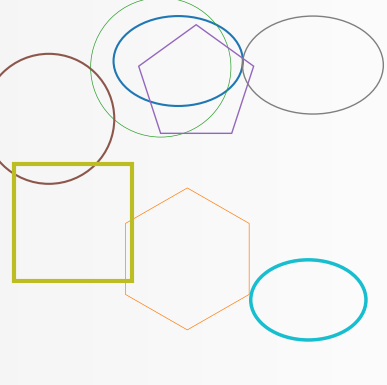[{"shape": "oval", "thickness": 1.5, "radius": 0.83, "center": [0.46, 0.841]}, {"shape": "hexagon", "thickness": 0.5, "radius": 0.92, "center": [0.483, 0.327]}, {"shape": "circle", "thickness": 0.5, "radius": 0.91, "center": [0.415, 0.825]}, {"shape": "pentagon", "thickness": 1, "radius": 0.78, "center": [0.506, 0.78]}, {"shape": "circle", "thickness": 1.5, "radius": 0.84, "center": [0.126, 0.691]}, {"shape": "oval", "thickness": 1, "radius": 0.91, "center": [0.807, 0.831]}, {"shape": "square", "thickness": 3, "radius": 0.76, "center": [0.189, 0.422]}, {"shape": "oval", "thickness": 2.5, "radius": 0.74, "center": [0.796, 0.221]}]